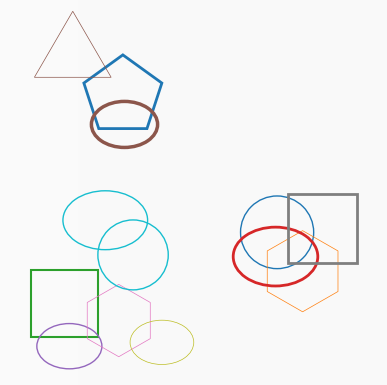[{"shape": "circle", "thickness": 1, "radius": 0.47, "center": [0.715, 0.397]}, {"shape": "pentagon", "thickness": 2, "radius": 0.53, "center": [0.317, 0.752]}, {"shape": "hexagon", "thickness": 0.5, "radius": 0.53, "center": [0.781, 0.296]}, {"shape": "square", "thickness": 1.5, "radius": 0.43, "center": [0.167, 0.212]}, {"shape": "oval", "thickness": 2, "radius": 0.55, "center": [0.711, 0.334]}, {"shape": "oval", "thickness": 1, "radius": 0.42, "center": [0.179, 0.101]}, {"shape": "oval", "thickness": 2.5, "radius": 0.43, "center": [0.321, 0.677]}, {"shape": "triangle", "thickness": 0.5, "radius": 0.57, "center": [0.188, 0.856]}, {"shape": "hexagon", "thickness": 0.5, "radius": 0.47, "center": [0.306, 0.167]}, {"shape": "square", "thickness": 2, "radius": 0.45, "center": [0.832, 0.407]}, {"shape": "oval", "thickness": 0.5, "radius": 0.41, "center": [0.418, 0.111]}, {"shape": "oval", "thickness": 1, "radius": 0.55, "center": [0.272, 0.428]}, {"shape": "circle", "thickness": 1, "radius": 0.45, "center": [0.343, 0.338]}]